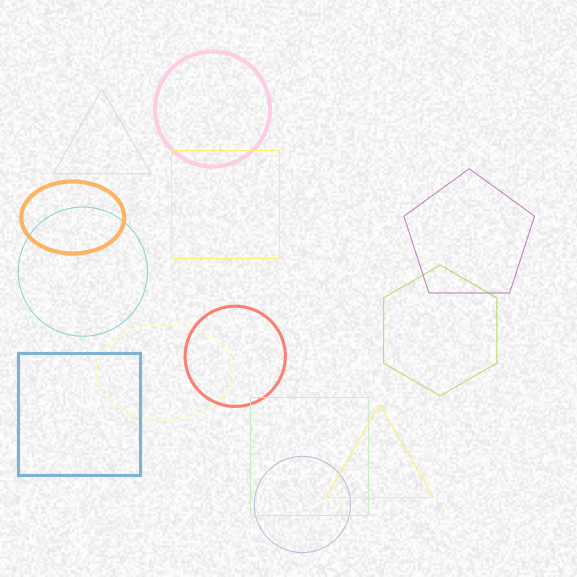[{"shape": "circle", "thickness": 0.5, "radius": 0.56, "center": [0.143, 0.529]}, {"shape": "oval", "thickness": 0.5, "radius": 0.6, "center": [0.285, 0.355]}, {"shape": "circle", "thickness": 0.5, "radius": 0.42, "center": [0.524, 0.126]}, {"shape": "circle", "thickness": 1.5, "radius": 0.43, "center": [0.407, 0.382]}, {"shape": "square", "thickness": 1.5, "radius": 0.53, "center": [0.137, 0.282]}, {"shape": "oval", "thickness": 2, "radius": 0.45, "center": [0.126, 0.623]}, {"shape": "hexagon", "thickness": 0.5, "radius": 0.57, "center": [0.762, 0.427]}, {"shape": "circle", "thickness": 2, "radius": 0.5, "center": [0.368, 0.81]}, {"shape": "triangle", "thickness": 0.5, "radius": 0.49, "center": [0.177, 0.747]}, {"shape": "pentagon", "thickness": 0.5, "radius": 0.59, "center": [0.813, 0.588]}, {"shape": "square", "thickness": 0.5, "radius": 0.51, "center": [0.535, 0.209]}, {"shape": "square", "thickness": 0.5, "radius": 0.47, "center": [0.39, 0.646]}, {"shape": "triangle", "thickness": 0.5, "radius": 0.54, "center": [0.657, 0.191]}]